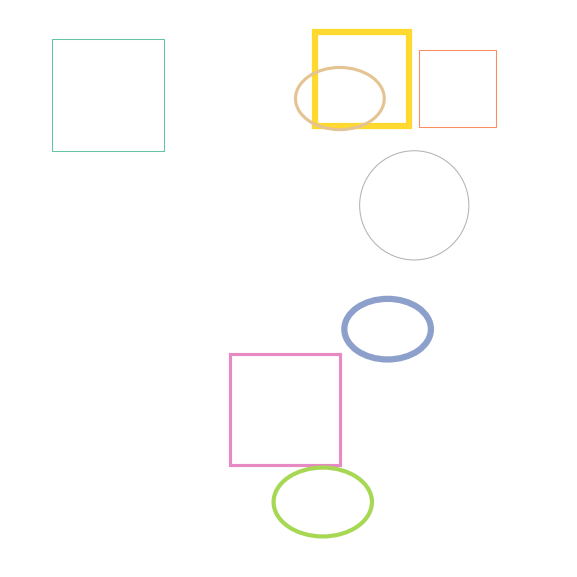[{"shape": "square", "thickness": 0.5, "radius": 0.48, "center": [0.187, 0.835]}, {"shape": "square", "thickness": 0.5, "radius": 0.33, "center": [0.793, 0.845]}, {"shape": "oval", "thickness": 3, "radius": 0.37, "center": [0.671, 0.429]}, {"shape": "square", "thickness": 1.5, "radius": 0.48, "center": [0.494, 0.29]}, {"shape": "oval", "thickness": 2, "radius": 0.43, "center": [0.559, 0.13]}, {"shape": "square", "thickness": 3, "radius": 0.41, "center": [0.627, 0.863]}, {"shape": "oval", "thickness": 1.5, "radius": 0.38, "center": [0.589, 0.828]}, {"shape": "circle", "thickness": 0.5, "radius": 0.47, "center": [0.717, 0.644]}]